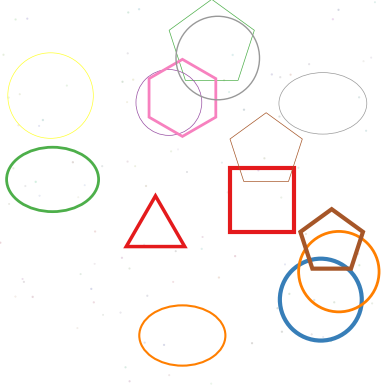[{"shape": "triangle", "thickness": 2.5, "radius": 0.44, "center": [0.404, 0.403]}, {"shape": "square", "thickness": 3, "radius": 0.42, "center": [0.681, 0.48]}, {"shape": "circle", "thickness": 3, "radius": 0.53, "center": [0.833, 0.222]}, {"shape": "pentagon", "thickness": 0.5, "radius": 0.58, "center": [0.55, 0.885]}, {"shape": "oval", "thickness": 2, "radius": 0.6, "center": [0.137, 0.534]}, {"shape": "circle", "thickness": 0.5, "radius": 0.43, "center": [0.439, 0.734]}, {"shape": "circle", "thickness": 2, "radius": 0.52, "center": [0.88, 0.294]}, {"shape": "oval", "thickness": 1.5, "radius": 0.56, "center": [0.474, 0.129]}, {"shape": "circle", "thickness": 0.5, "radius": 0.56, "center": [0.131, 0.752]}, {"shape": "pentagon", "thickness": 3, "radius": 0.43, "center": [0.862, 0.371]}, {"shape": "pentagon", "thickness": 0.5, "radius": 0.49, "center": [0.691, 0.608]}, {"shape": "hexagon", "thickness": 2, "radius": 0.5, "center": [0.474, 0.746]}, {"shape": "circle", "thickness": 1, "radius": 0.54, "center": [0.566, 0.849]}, {"shape": "oval", "thickness": 0.5, "radius": 0.57, "center": [0.839, 0.732]}]